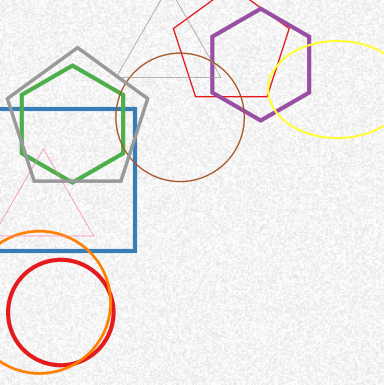[{"shape": "circle", "thickness": 3, "radius": 0.68, "center": [0.158, 0.188]}, {"shape": "pentagon", "thickness": 1, "radius": 0.79, "center": [0.601, 0.877]}, {"shape": "square", "thickness": 3, "radius": 0.92, "center": [0.167, 0.533]}, {"shape": "hexagon", "thickness": 3, "radius": 0.76, "center": [0.188, 0.678]}, {"shape": "hexagon", "thickness": 3, "radius": 0.73, "center": [0.677, 0.832]}, {"shape": "circle", "thickness": 2, "radius": 0.92, "center": [0.103, 0.215]}, {"shape": "oval", "thickness": 1.5, "radius": 0.9, "center": [0.877, 0.768]}, {"shape": "circle", "thickness": 1, "radius": 0.83, "center": [0.468, 0.695]}, {"shape": "triangle", "thickness": 0.5, "radius": 0.76, "center": [0.113, 0.463]}, {"shape": "triangle", "thickness": 0.5, "radius": 0.79, "center": [0.438, 0.877]}, {"shape": "pentagon", "thickness": 2.5, "radius": 0.96, "center": [0.201, 0.685]}]